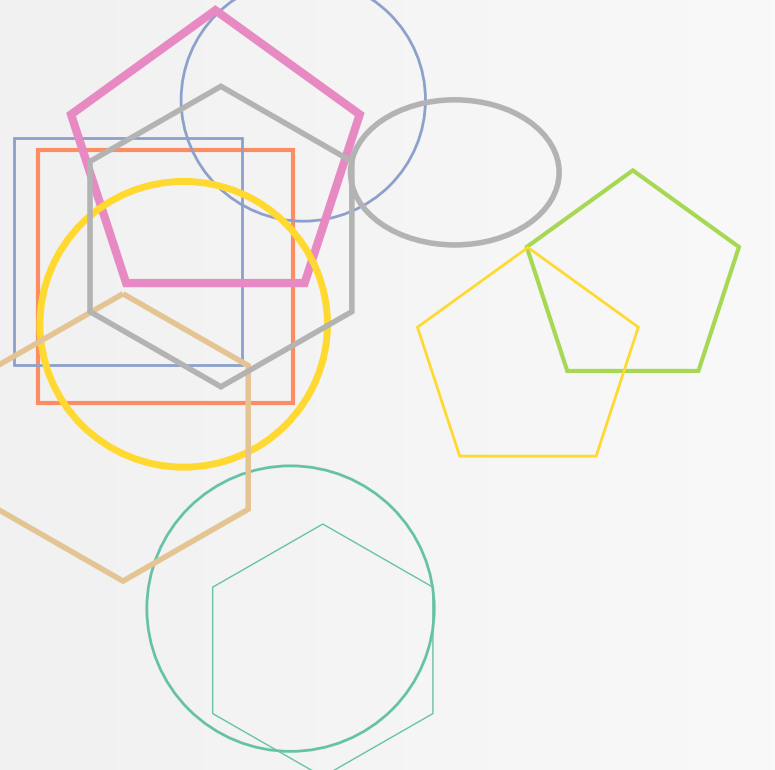[{"shape": "hexagon", "thickness": 0.5, "radius": 0.82, "center": [0.417, 0.155]}, {"shape": "circle", "thickness": 1, "radius": 0.93, "center": [0.375, 0.21]}, {"shape": "square", "thickness": 1.5, "radius": 0.82, "center": [0.213, 0.641]}, {"shape": "square", "thickness": 1, "radius": 0.74, "center": [0.165, 0.674]}, {"shape": "circle", "thickness": 1, "radius": 0.79, "center": [0.391, 0.87]}, {"shape": "pentagon", "thickness": 3, "radius": 0.98, "center": [0.278, 0.791]}, {"shape": "pentagon", "thickness": 1.5, "radius": 0.72, "center": [0.817, 0.635]}, {"shape": "circle", "thickness": 2.5, "radius": 0.93, "center": [0.237, 0.579]}, {"shape": "pentagon", "thickness": 1, "radius": 0.75, "center": [0.681, 0.529]}, {"shape": "hexagon", "thickness": 2, "radius": 0.93, "center": [0.159, 0.432]}, {"shape": "oval", "thickness": 2, "radius": 0.67, "center": [0.587, 0.776]}, {"shape": "hexagon", "thickness": 2, "radius": 0.98, "center": [0.285, 0.693]}]